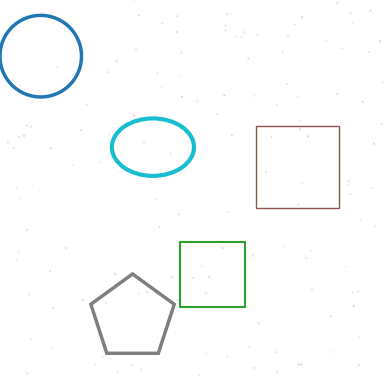[{"shape": "circle", "thickness": 2.5, "radius": 0.53, "center": [0.106, 0.854]}, {"shape": "square", "thickness": 1.5, "radius": 0.42, "center": [0.552, 0.288]}, {"shape": "square", "thickness": 1, "radius": 0.53, "center": [0.773, 0.567]}, {"shape": "pentagon", "thickness": 2.5, "radius": 0.57, "center": [0.344, 0.175]}, {"shape": "oval", "thickness": 3, "radius": 0.53, "center": [0.397, 0.618]}]